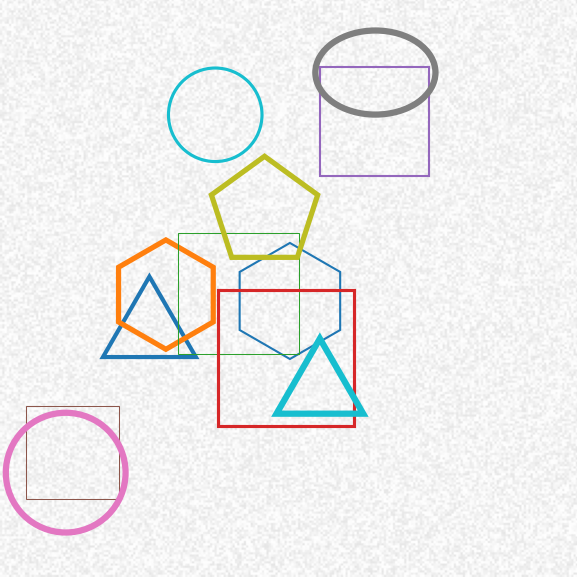[{"shape": "triangle", "thickness": 2, "radius": 0.46, "center": [0.259, 0.427]}, {"shape": "hexagon", "thickness": 1, "radius": 0.5, "center": [0.502, 0.478]}, {"shape": "hexagon", "thickness": 2.5, "radius": 0.47, "center": [0.287, 0.489]}, {"shape": "square", "thickness": 0.5, "radius": 0.52, "center": [0.413, 0.491]}, {"shape": "square", "thickness": 1.5, "radius": 0.59, "center": [0.495, 0.379]}, {"shape": "square", "thickness": 1, "radius": 0.47, "center": [0.649, 0.788]}, {"shape": "square", "thickness": 0.5, "radius": 0.4, "center": [0.126, 0.216]}, {"shape": "circle", "thickness": 3, "radius": 0.52, "center": [0.114, 0.181]}, {"shape": "oval", "thickness": 3, "radius": 0.52, "center": [0.65, 0.874]}, {"shape": "pentagon", "thickness": 2.5, "radius": 0.48, "center": [0.458, 0.632]}, {"shape": "circle", "thickness": 1.5, "radius": 0.4, "center": [0.373, 0.8]}, {"shape": "triangle", "thickness": 3, "radius": 0.43, "center": [0.554, 0.326]}]